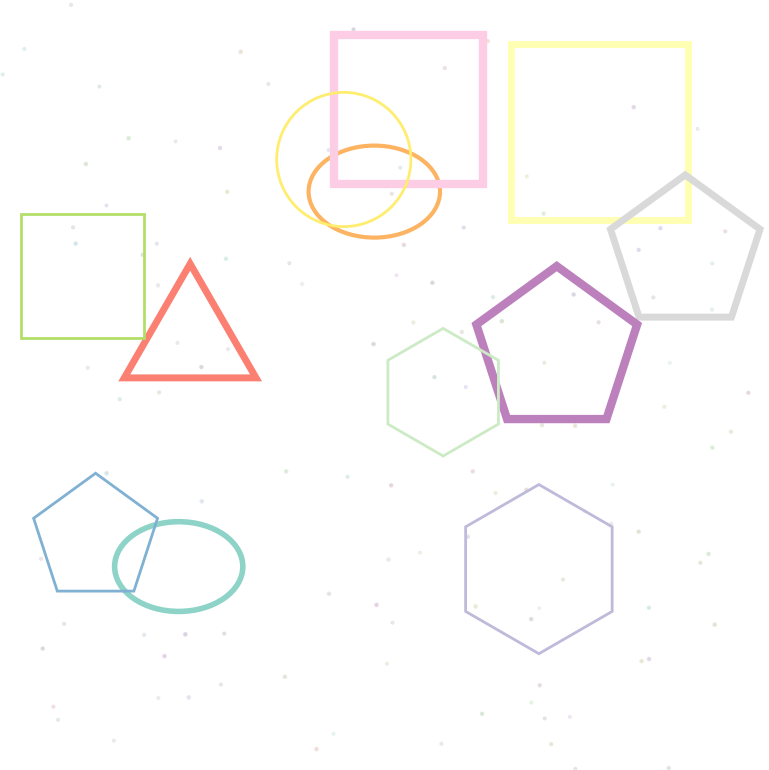[{"shape": "oval", "thickness": 2, "radius": 0.42, "center": [0.232, 0.264]}, {"shape": "square", "thickness": 2.5, "radius": 0.57, "center": [0.778, 0.829]}, {"shape": "hexagon", "thickness": 1, "radius": 0.55, "center": [0.7, 0.261]}, {"shape": "triangle", "thickness": 2.5, "radius": 0.49, "center": [0.247, 0.559]}, {"shape": "pentagon", "thickness": 1, "radius": 0.42, "center": [0.124, 0.301]}, {"shape": "oval", "thickness": 1.5, "radius": 0.43, "center": [0.486, 0.751]}, {"shape": "square", "thickness": 1, "radius": 0.4, "center": [0.107, 0.641]}, {"shape": "square", "thickness": 3, "radius": 0.48, "center": [0.531, 0.858]}, {"shape": "pentagon", "thickness": 2.5, "radius": 0.51, "center": [0.89, 0.671]}, {"shape": "pentagon", "thickness": 3, "radius": 0.55, "center": [0.723, 0.545]}, {"shape": "hexagon", "thickness": 1, "radius": 0.41, "center": [0.576, 0.491]}, {"shape": "circle", "thickness": 1, "radius": 0.44, "center": [0.446, 0.793]}]